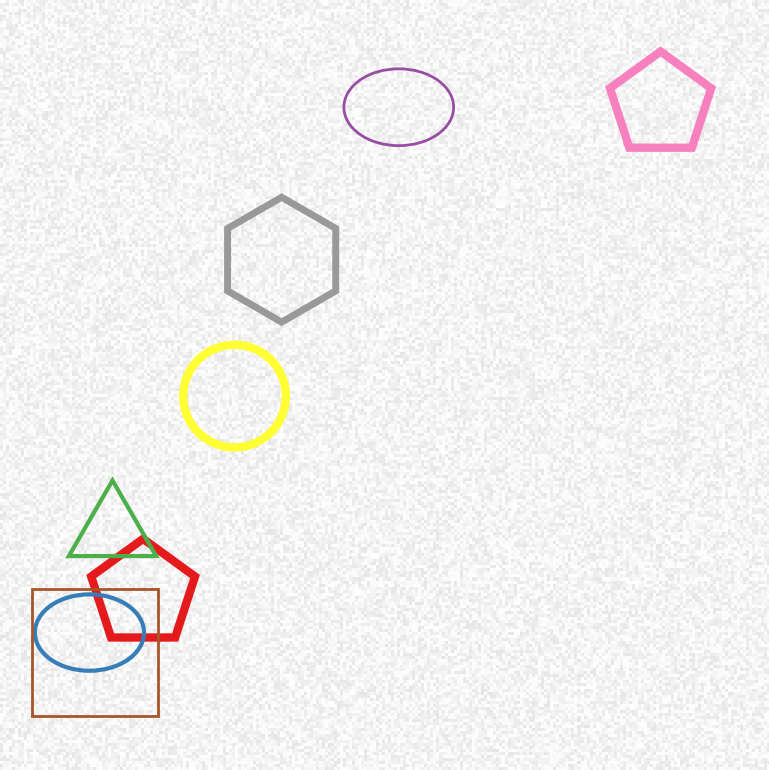[{"shape": "pentagon", "thickness": 3, "radius": 0.35, "center": [0.186, 0.229]}, {"shape": "oval", "thickness": 1.5, "radius": 0.35, "center": [0.116, 0.178]}, {"shape": "triangle", "thickness": 1.5, "radius": 0.33, "center": [0.146, 0.311]}, {"shape": "oval", "thickness": 1, "radius": 0.36, "center": [0.518, 0.861]}, {"shape": "circle", "thickness": 3, "radius": 0.33, "center": [0.305, 0.486]}, {"shape": "square", "thickness": 1, "radius": 0.41, "center": [0.123, 0.153]}, {"shape": "pentagon", "thickness": 3, "radius": 0.35, "center": [0.858, 0.864]}, {"shape": "hexagon", "thickness": 2.5, "radius": 0.41, "center": [0.366, 0.663]}]